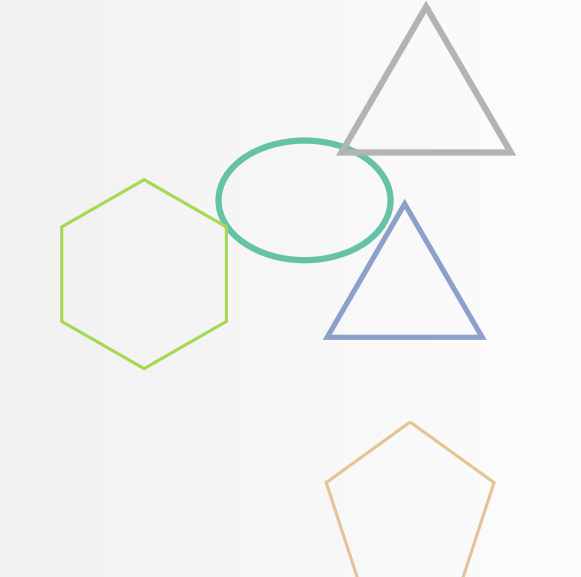[{"shape": "oval", "thickness": 3, "radius": 0.74, "center": [0.524, 0.652]}, {"shape": "triangle", "thickness": 2.5, "radius": 0.77, "center": [0.696, 0.492]}, {"shape": "hexagon", "thickness": 1.5, "radius": 0.82, "center": [0.248, 0.524]}, {"shape": "pentagon", "thickness": 1.5, "radius": 0.76, "center": [0.706, 0.117]}, {"shape": "triangle", "thickness": 3, "radius": 0.84, "center": [0.733, 0.819]}]